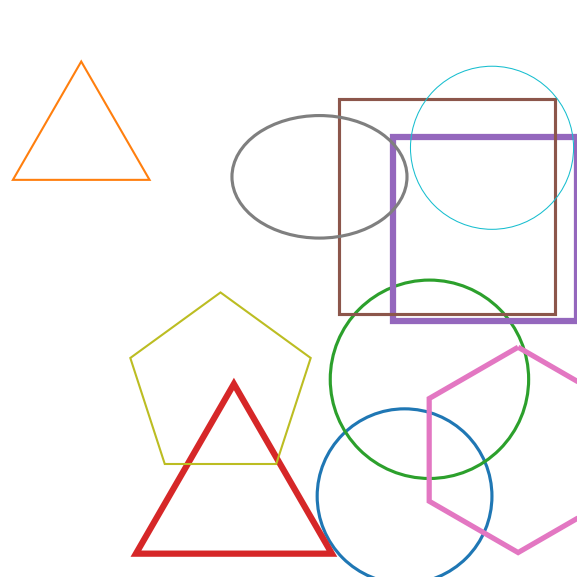[{"shape": "circle", "thickness": 1.5, "radius": 0.76, "center": [0.701, 0.14]}, {"shape": "triangle", "thickness": 1, "radius": 0.68, "center": [0.141, 0.756]}, {"shape": "circle", "thickness": 1.5, "radius": 0.86, "center": [0.744, 0.342]}, {"shape": "triangle", "thickness": 3, "radius": 0.98, "center": [0.405, 0.138]}, {"shape": "square", "thickness": 3, "radius": 0.8, "center": [0.839, 0.603]}, {"shape": "square", "thickness": 1.5, "radius": 0.93, "center": [0.774, 0.642]}, {"shape": "hexagon", "thickness": 2.5, "radius": 0.89, "center": [0.897, 0.22]}, {"shape": "oval", "thickness": 1.5, "radius": 0.76, "center": [0.553, 0.693]}, {"shape": "pentagon", "thickness": 1, "radius": 0.82, "center": [0.382, 0.329]}, {"shape": "circle", "thickness": 0.5, "radius": 0.71, "center": [0.852, 0.743]}]